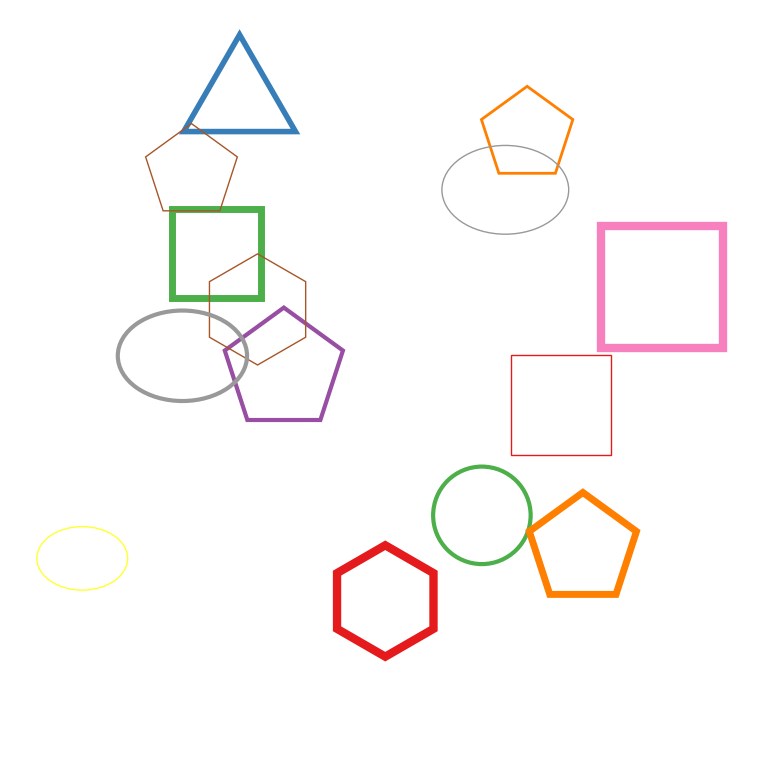[{"shape": "square", "thickness": 0.5, "radius": 0.33, "center": [0.728, 0.474]}, {"shape": "hexagon", "thickness": 3, "radius": 0.36, "center": [0.5, 0.22]}, {"shape": "triangle", "thickness": 2, "radius": 0.42, "center": [0.311, 0.871]}, {"shape": "circle", "thickness": 1.5, "radius": 0.32, "center": [0.626, 0.331]}, {"shape": "square", "thickness": 2.5, "radius": 0.29, "center": [0.281, 0.67]}, {"shape": "pentagon", "thickness": 1.5, "radius": 0.4, "center": [0.369, 0.52]}, {"shape": "pentagon", "thickness": 1, "radius": 0.31, "center": [0.685, 0.825]}, {"shape": "pentagon", "thickness": 2.5, "radius": 0.37, "center": [0.757, 0.287]}, {"shape": "oval", "thickness": 0.5, "radius": 0.29, "center": [0.107, 0.275]}, {"shape": "pentagon", "thickness": 0.5, "radius": 0.31, "center": [0.249, 0.777]}, {"shape": "hexagon", "thickness": 0.5, "radius": 0.36, "center": [0.334, 0.598]}, {"shape": "square", "thickness": 3, "radius": 0.4, "center": [0.86, 0.627]}, {"shape": "oval", "thickness": 0.5, "radius": 0.41, "center": [0.656, 0.753]}, {"shape": "oval", "thickness": 1.5, "radius": 0.42, "center": [0.237, 0.538]}]